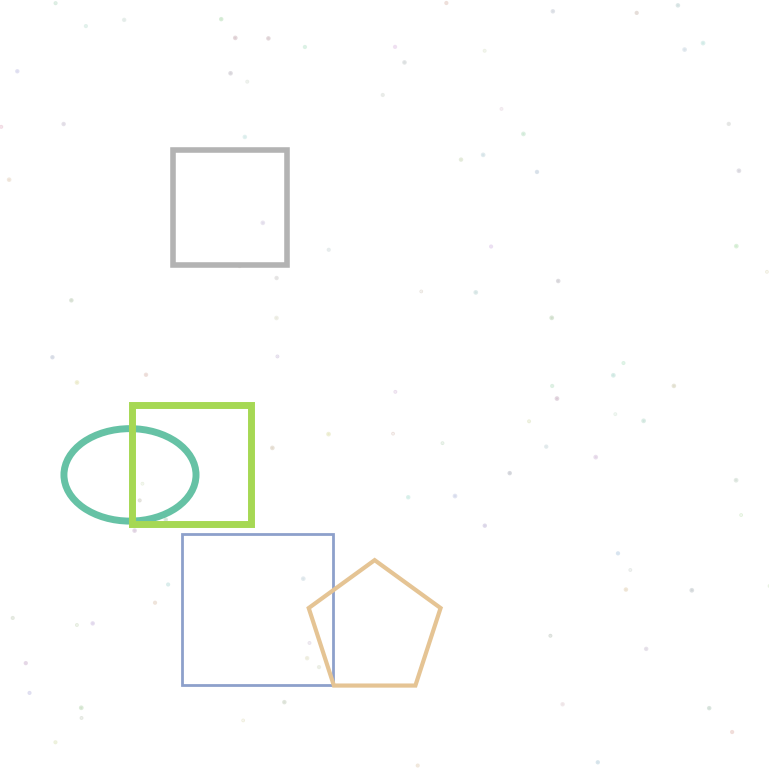[{"shape": "oval", "thickness": 2.5, "radius": 0.43, "center": [0.169, 0.383]}, {"shape": "square", "thickness": 1, "radius": 0.49, "center": [0.334, 0.208]}, {"shape": "square", "thickness": 2.5, "radius": 0.39, "center": [0.249, 0.397]}, {"shape": "pentagon", "thickness": 1.5, "radius": 0.45, "center": [0.487, 0.183]}, {"shape": "square", "thickness": 2, "radius": 0.37, "center": [0.298, 0.731]}]